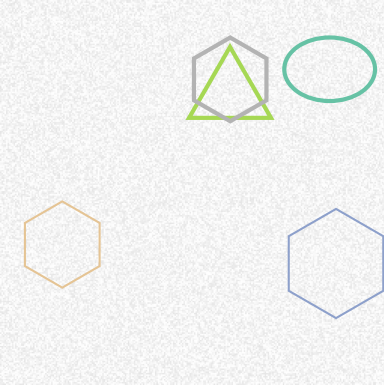[{"shape": "oval", "thickness": 3, "radius": 0.59, "center": [0.856, 0.82]}, {"shape": "hexagon", "thickness": 1.5, "radius": 0.71, "center": [0.873, 0.316]}, {"shape": "triangle", "thickness": 3, "radius": 0.61, "center": [0.597, 0.755]}, {"shape": "hexagon", "thickness": 1.5, "radius": 0.56, "center": [0.162, 0.365]}, {"shape": "hexagon", "thickness": 3, "radius": 0.54, "center": [0.598, 0.794]}]